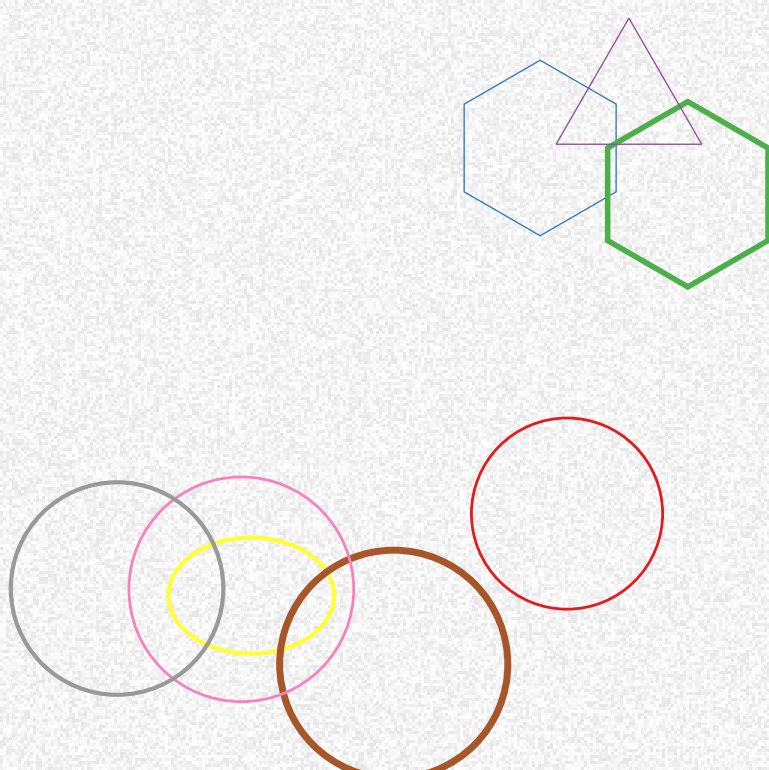[{"shape": "circle", "thickness": 1, "radius": 0.62, "center": [0.736, 0.333]}, {"shape": "hexagon", "thickness": 0.5, "radius": 0.57, "center": [0.701, 0.808]}, {"shape": "hexagon", "thickness": 2, "radius": 0.6, "center": [0.893, 0.748]}, {"shape": "triangle", "thickness": 0.5, "radius": 0.55, "center": [0.817, 0.867]}, {"shape": "oval", "thickness": 1.5, "radius": 0.54, "center": [0.326, 0.226]}, {"shape": "circle", "thickness": 2.5, "radius": 0.74, "center": [0.511, 0.137]}, {"shape": "circle", "thickness": 1, "radius": 0.73, "center": [0.313, 0.235]}, {"shape": "circle", "thickness": 1.5, "radius": 0.69, "center": [0.152, 0.236]}]